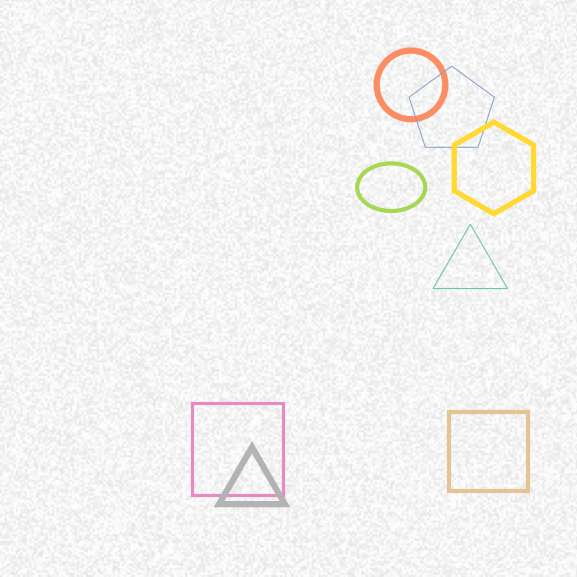[{"shape": "triangle", "thickness": 0.5, "radius": 0.37, "center": [0.814, 0.537]}, {"shape": "circle", "thickness": 3, "radius": 0.3, "center": [0.712, 0.852]}, {"shape": "pentagon", "thickness": 0.5, "radius": 0.39, "center": [0.782, 0.807]}, {"shape": "square", "thickness": 1.5, "radius": 0.4, "center": [0.411, 0.222]}, {"shape": "oval", "thickness": 2, "radius": 0.29, "center": [0.677, 0.675]}, {"shape": "hexagon", "thickness": 2.5, "radius": 0.4, "center": [0.855, 0.708]}, {"shape": "square", "thickness": 2, "radius": 0.34, "center": [0.846, 0.217]}, {"shape": "triangle", "thickness": 3, "radius": 0.33, "center": [0.436, 0.159]}]